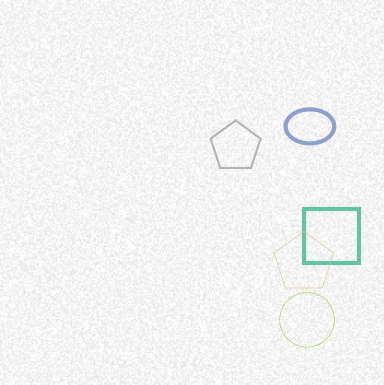[{"shape": "square", "thickness": 3, "radius": 0.35, "center": [0.861, 0.387]}, {"shape": "oval", "thickness": 3, "radius": 0.32, "center": [0.805, 0.672]}, {"shape": "circle", "thickness": 0.5, "radius": 0.36, "center": [0.798, 0.169]}, {"shape": "pentagon", "thickness": 0.5, "radius": 0.41, "center": [0.789, 0.318]}, {"shape": "pentagon", "thickness": 1.5, "radius": 0.34, "center": [0.612, 0.619]}]